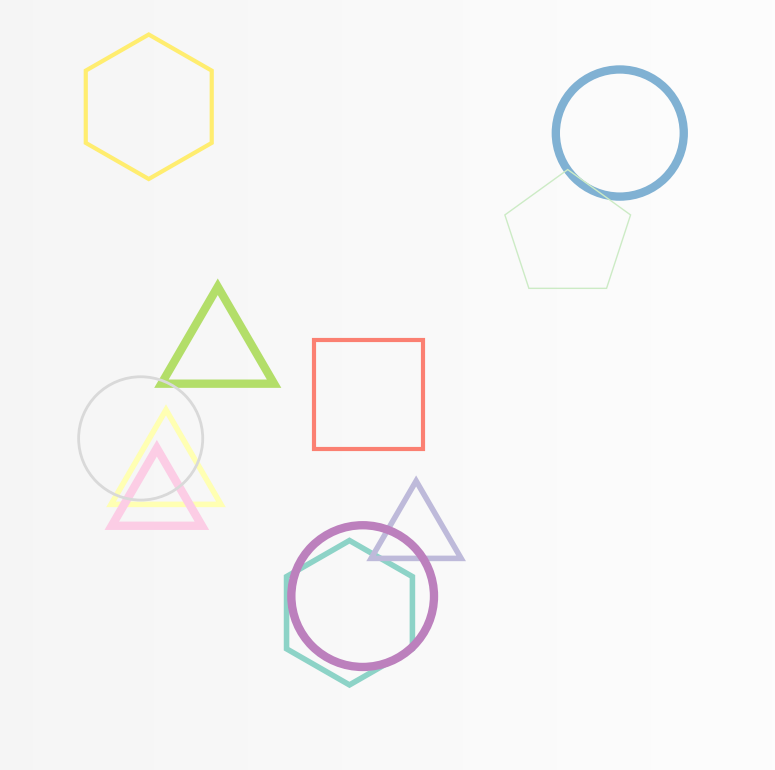[{"shape": "hexagon", "thickness": 2, "radius": 0.47, "center": [0.451, 0.204]}, {"shape": "triangle", "thickness": 2, "radius": 0.41, "center": [0.214, 0.386]}, {"shape": "triangle", "thickness": 2, "radius": 0.34, "center": [0.537, 0.308]}, {"shape": "square", "thickness": 1.5, "radius": 0.35, "center": [0.476, 0.488]}, {"shape": "circle", "thickness": 3, "radius": 0.41, "center": [0.8, 0.827]}, {"shape": "triangle", "thickness": 3, "radius": 0.42, "center": [0.281, 0.544]}, {"shape": "triangle", "thickness": 3, "radius": 0.34, "center": [0.202, 0.351]}, {"shape": "circle", "thickness": 1, "radius": 0.4, "center": [0.182, 0.431]}, {"shape": "circle", "thickness": 3, "radius": 0.46, "center": [0.468, 0.226]}, {"shape": "pentagon", "thickness": 0.5, "radius": 0.43, "center": [0.733, 0.695]}, {"shape": "hexagon", "thickness": 1.5, "radius": 0.47, "center": [0.192, 0.861]}]